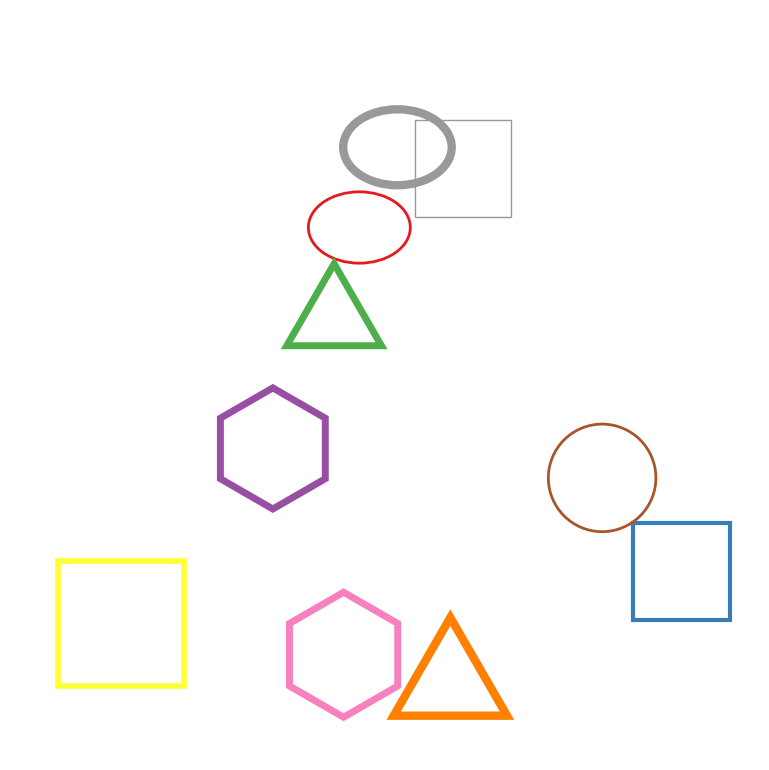[{"shape": "oval", "thickness": 1, "radius": 0.33, "center": [0.467, 0.705]}, {"shape": "square", "thickness": 1.5, "radius": 0.31, "center": [0.885, 0.258]}, {"shape": "triangle", "thickness": 2.5, "radius": 0.35, "center": [0.434, 0.586]}, {"shape": "hexagon", "thickness": 2.5, "radius": 0.39, "center": [0.354, 0.418]}, {"shape": "triangle", "thickness": 3, "radius": 0.42, "center": [0.585, 0.113]}, {"shape": "square", "thickness": 2, "radius": 0.41, "center": [0.157, 0.19]}, {"shape": "circle", "thickness": 1, "radius": 0.35, "center": [0.782, 0.379]}, {"shape": "hexagon", "thickness": 2.5, "radius": 0.41, "center": [0.446, 0.15]}, {"shape": "oval", "thickness": 3, "radius": 0.35, "center": [0.516, 0.809]}, {"shape": "square", "thickness": 0.5, "radius": 0.31, "center": [0.601, 0.781]}]